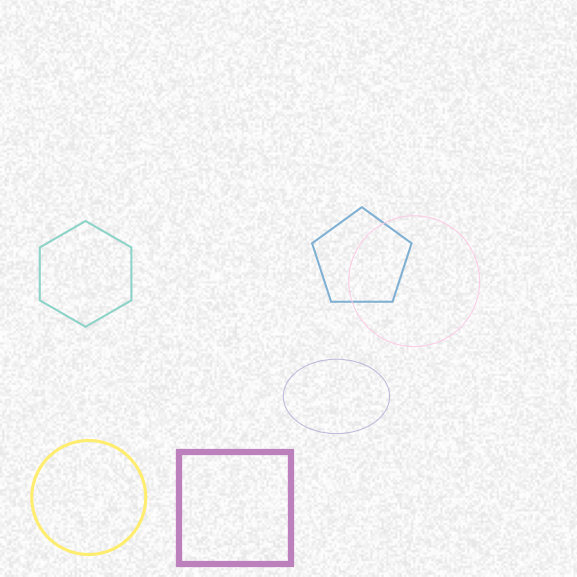[{"shape": "hexagon", "thickness": 1, "radius": 0.46, "center": [0.148, 0.525]}, {"shape": "oval", "thickness": 0.5, "radius": 0.46, "center": [0.583, 0.313]}, {"shape": "pentagon", "thickness": 1, "radius": 0.45, "center": [0.627, 0.55]}, {"shape": "circle", "thickness": 0.5, "radius": 0.57, "center": [0.717, 0.512]}, {"shape": "square", "thickness": 3, "radius": 0.49, "center": [0.407, 0.119]}, {"shape": "circle", "thickness": 1.5, "radius": 0.49, "center": [0.154, 0.138]}]